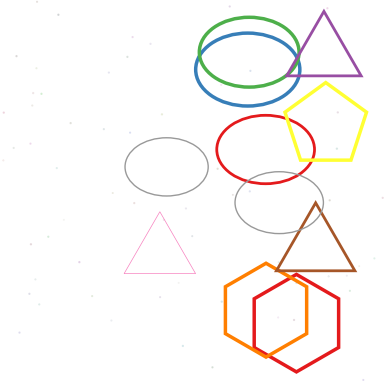[{"shape": "hexagon", "thickness": 2.5, "radius": 0.63, "center": [0.77, 0.161]}, {"shape": "oval", "thickness": 2, "radius": 0.63, "center": [0.69, 0.612]}, {"shape": "oval", "thickness": 2.5, "radius": 0.68, "center": [0.644, 0.819]}, {"shape": "oval", "thickness": 2.5, "radius": 0.65, "center": [0.647, 0.864]}, {"shape": "triangle", "thickness": 2, "radius": 0.56, "center": [0.841, 0.859]}, {"shape": "hexagon", "thickness": 2.5, "radius": 0.61, "center": [0.691, 0.194]}, {"shape": "pentagon", "thickness": 2.5, "radius": 0.56, "center": [0.846, 0.674]}, {"shape": "triangle", "thickness": 2, "radius": 0.59, "center": [0.82, 0.355]}, {"shape": "triangle", "thickness": 0.5, "radius": 0.54, "center": [0.415, 0.343]}, {"shape": "oval", "thickness": 1, "radius": 0.54, "center": [0.433, 0.567]}, {"shape": "oval", "thickness": 1, "radius": 0.57, "center": [0.725, 0.474]}]